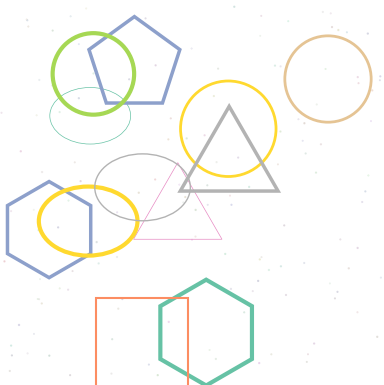[{"shape": "hexagon", "thickness": 3, "radius": 0.69, "center": [0.535, 0.136]}, {"shape": "oval", "thickness": 0.5, "radius": 0.52, "center": [0.234, 0.699]}, {"shape": "square", "thickness": 1.5, "radius": 0.6, "center": [0.369, 0.107]}, {"shape": "pentagon", "thickness": 2.5, "radius": 0.62, "center": [0.349, 0.833]}, {"shape": "hexagon", "thickness": 2.5, "radius": 0.62, "center": [0.128, 0.404]}, {"shape": "triangle", "thickness": 0.5, "radius": 0.66, "center": [0.462, 0.445]}, {"shape": "circle", "thickness": 3, "radius": 0.53, "center": [0.243, 0.808]}, {"shape": "oval", "thickness": 3, "radius": 0.64, "center": [0.229, 0.426]}, {"shape": "circle", "thickness": 2, "radius": 0.62, "center": [0.593, 0.666]}, {"shape": "circle", "thickness": 2, "radius": 0.56, "center": [0.852, 0.795]}, {"shape": "oval", "thickness": 1, "radius": 0.62, "center": [0.37, 0.513]}, {"shape": "triangle", "thickness": 2.5, "radius": 0.73, "center": [0.595, 0.577]}]